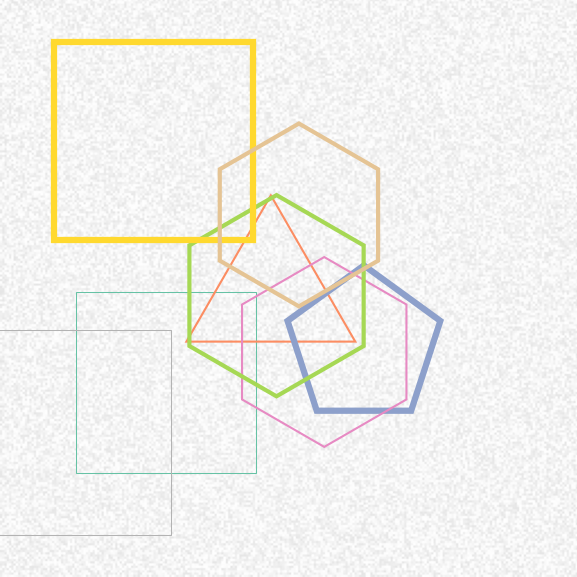[{"shape": "square", "thickness": 0.5, "radius": 0.78, "center": [0.287, 0.337]}, {"shape": "triangle", "thickness": 1, "radius": 0.84, "center": [0.469, 0.492]}, {"shape": "pentagon", "thickness": 3, "radius": 0.7, "center": [0.63, 0.4]}, {"shape": "hexagon", "thickness": 1, "radius": 0.82, "center": [0.561, 0.39]}, {"shape": "hexagon", "thickness": 2, "radius": 0.87, "center": [0.479, 0.487]}, {"shape": "square", "thickness": 3, "radius": 0.86, "center": [0.266, 0.755]}, {"shape": "hexagon", "thickness": 2, "radius": 0.79, "center": [0.518, 0.627]}, {"shape": "square", "thickness": 0.5, "radius": 0.89, "center": [0.12, 0.25]}]